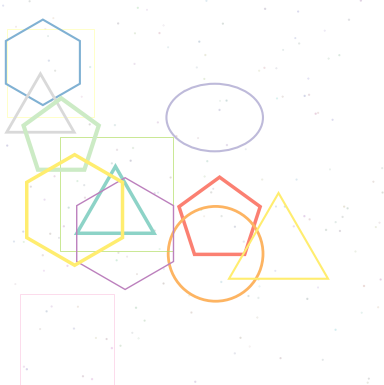[{"shape": "triangle", "thickness": 2.5, "radius": 0.58, "center": [0.3, 0.452]}, {"shape": "square", "thickness": 0.5, "radius": 0.57, "center": [0.131, 0.811]}, {"shape": "oval", "thickness": 1.5, "radius": 0.63, "center": [0.558, 0.695]}, {"shape": "pentagon", "thickness": 2.5, "radius": 0.55, "center": [0.57, 0.429]}, {"shape": "hexagon", "thickness": 1.5, "radius": 0.56, "center": [0.111, 0.838]}, {"shape": "circle", "thickness": 2, "radius": 0.62, "center": [0.56, 0.341]}, {"shape": "square", "thickness": 0.5, "radius": 0.74, "center": [0.303, 0.496]}, {"shape": "square", "thickness": 0.5, "radius": 0.61, "center": [0.175, 0.115]}, {"shape": "triangle", "thickness": 2, "radius": 0.51, "center": [0.105, 0.707]}, {"shape": "hexagon", "thickness": 1, "radius": 0.73, "center": [0.325, 0.393]}, {"shape": "pentagon", "thickness": 3, "radius": 0.51, "center": [0.159, 0.642]}, {"shape": "triangle", "thickness": 1.5, "radius": 0.74, "center": [0.723, 0.35]}, {"shape": "hexagon", "thickness": 2.5, "radius": 0.72, "center": [0.194, 0.455]}]